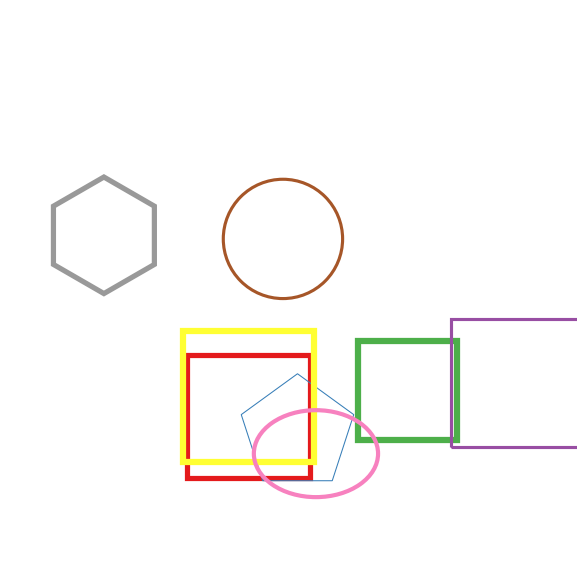[{"shape": "square", "thickness": 2.5, "radius": 0.53, "center": [0.43, 0.278]}, {"shape": "pentagon", "thickness": 0.5, "radius": 0.51, "center": [0.515, 0.25]}, {"shape": "square", "thickness": 3, "radius": 0.43, "center": [0.705, 0.322]}, {"shape": "square", "thickness": 1.5, "radius": 0.55, "center": [0.891, 0.335]}, {"shape": "square", "thickness": 3, "radius": 0.57, "center": [0.431, 0.313]}, {"shape": "circle", "thickness": 1.5, "radius": 0.52, "center": [0.49, 0.585]}, {"shape": "oval", "thickness": 2, "radius": 0.54, "center": [0.547, 0.214]}, {"shape": "hexagon", "thickness": 2.5, "radius": 0.5, "center": [0.18, 0.592]}]